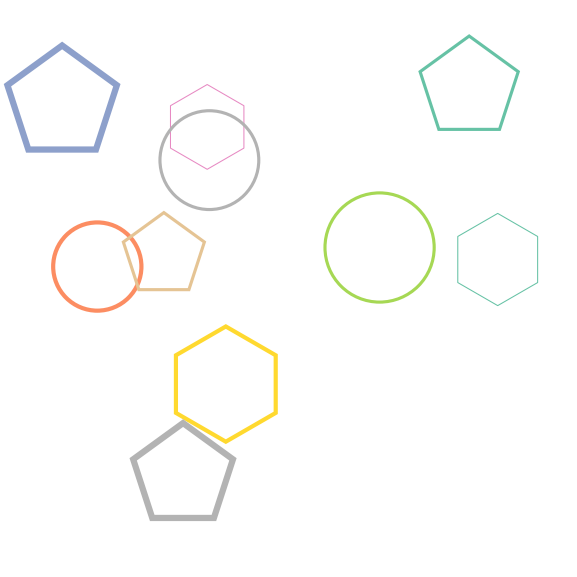[{"shape": "hexagon", "thickness": 0.5, "radius": 0.4, "center": [0.862, 0.55]}, {"shape": "pentagon", "thickness": 1.5, "radius": 0.45, "center": [0.812, 0.847]}, {"shape": "circle", "thickness": 2, "radius": 0.38, "center": [0.168, 0.538]}, {"shape": "pentagon", "thickness": 3, "radius": 0.5, "center": [0.108, 0.821]}, {"shape": "hexagon", "thickness": 0.5, "radius": 0.37, "center": [0.359, 0.779]}, {"shape": "circle", "thickness": 1.5, "radius": 0.47, "center": [0.657, 0.571]}, {"shape": "hexagon", "thickness": 2, "radius": 0.5, "center": [0.391, 0.334]}, {"shape": "pentagon", "thickness": 1.5, "radius": 0.37, "center": [0.284, 0.557]}, {"shape": "circle", "thickness": 1.5, "radius": 0.43, "center": [0.363, 0.722]}, {"shape": "pentagon", "thickness": 3, "radius": 0.45, "center": [0.317, 0.176]}]